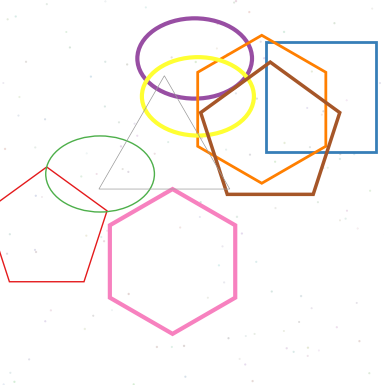[{"shape": "pentagon", "thickness": 1, "radius": 0.82, "center": [0.121, 0.402]}, {"shape": "square", "thickness": 2, "radius": 0.71, "center": [0.835, 0.748]}, {"shape": "oval", "thickness": 1, "radius": 0.71, "center": [0.26, 0.548]}, {"shape": "oval", "thickness": 3, "radius": 0.74, "center": [0.506, 0.848]}, {"shape": "hexagon", "thickness": 2, "radius": 0.96, "center": [0.68, 0.716]}, {"shape": "oval", "thickness": 3, "radius": 0.73, "center": [0.514, 0.75]}, {"shape": "pentagon", "thickness": 2.5, "radius": 0.95, "center": [0.702, 0.649]}, {"shape": "hexagon", "thickness": 3, "radius": 0.94, "center": [0.448, 0.321]}, {"shape": "triangle", "thickness": 0.5, "radius": 0.98, "center": [0.427, 0.607]}]